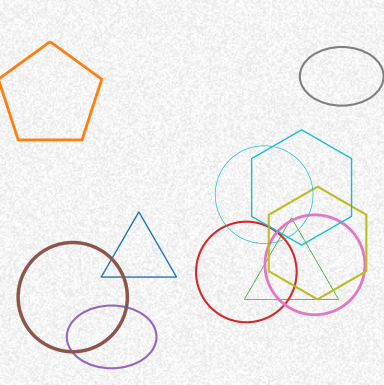[{"shape": "triangle", "thickness": 1, "radius": 0.56, "center": [0.361, 0.337]}, {"shape": "pentagon", "thickness": 2, "radius": 0.71, "center": [0.13, 0.751]}, {"shape": "triangle", "thickness": 0.5, "radius": 0.71, "center": [0.757, 0.293]}, {"shape": "circle", "thickness": 1.5, "radius": 0.65, "center": [0.64, 0.294]}, {"shape": "oval", "thickness": 1.5, "radius": 0.58, "center": [0.29, 0.125]}, {"shape": "circle", "thickness": 2.5, "radius": 0.71, "center": [0.189, 0.228]}, {"shape": "circle", "thickness": 2, "radius": 0.65, "center": [0.818, 0.312]}, {"shape": "oval", "thickness": 1.5, "radius": 0.54, "center": [0.888, 0.802]}, {"shape": "hexagon", "thickness": 1.5, "radius": 0.73, "center": [0.825, 0.369]}, {"shape": "circle", "thickness": 0.5, "radius": 0.64, "center": [0.686, 0.494]}, {"shape": "hexagon", "thickness": 1, "radius": 0.75, "center": [0.783, 0.513]}]